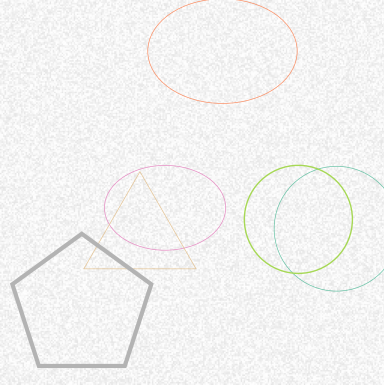[{"shape": "circle", "thickness": 0.5, "radius": 0.81, "center": [0.874, 0.406]}, {"shape": "oval", "thickness": 0.5, "radius": 0.97, "center": [0.578, 0.867]}, {"shape": "oval", "thickness": 0.5, "radius": 0.79, "center": [0.429, 0.46]}, {"shape": "circle", "thickness": 1, "radius": 0.7, "center": [0.775, 0.43]}, {"shape": "triangle", "thickness": 0.5, "radius": 0.84, "center": [0.363, 0.386]}, {"shape": "pentagon", "thickness": 3, "radius": 0.95, "center": [0.213, 0.203]}]